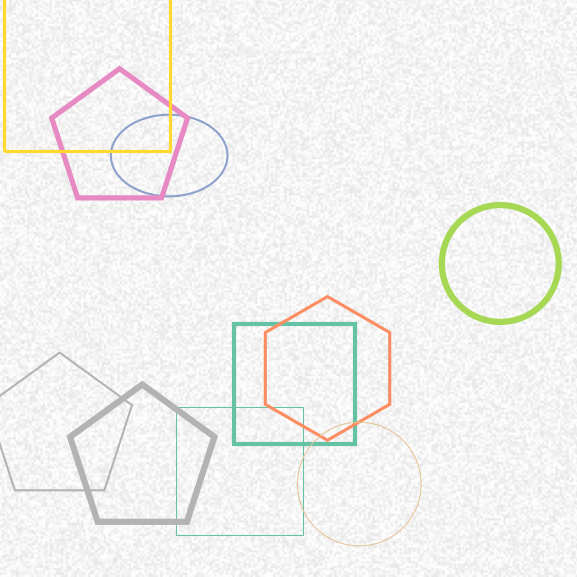[{"shape": "square", "thickness": 0.5, "radius": 0.55, "center": [0.414, 0.184]}, {"shape": "square", "thickness": 2, "radius": 0.52, "center": [0.51, 0.334]}, {"shape": "hexagon", "thickness": 1.5, "radius": 0.62, "center": [0.567, 0.361]}, {"shape": "oval", "thickness": 1, "radius": 0.5, "center": [0.293, 0.73]}, {"shape": "pentagon", "thickness": 2.5, "radius": 0.62, "center": [0.207, 0.757]}, {"shape": "circle", "thickness": 3, "radius": 0.51, "center": [0.866, 0.543]}, {"shape": "square", "thickness": 1.5, "radius": 0.72, "center": [0.151, 0.881]}, {"shape": "circle", "thickness": 0.5, "radius": 0.54, "center": [0.622, 0.161]}, {"shape": "pentagon", "thickness": 1, "radius": 0.66, "center": [0.103, 0.257]}, {"shape": "pentagon", "thickness": 3, "radius": 0.66, "center": [0.246, 0.202]}]